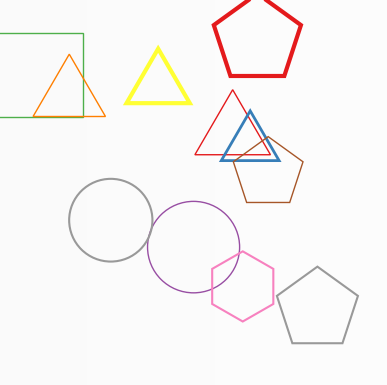[{"shape": "pentagon", "thickness": 3, "radius": 0.59, "center": [0.664, 0.898]}, {"shape": "triangle", "thickness": 1, "radius": 0.56, "center": [0.6, 0.654]}, {"shape": "triangle", "thickness": 2, "radius": 0.43, "center": [0.646, 0.626]}, {"shape": "square", "thickness": 1, "radius": 0.55, "center": [0.105, 0.805]}, {"shape": "circle", "thickness": 1, "radius": 0.59, "center": [0.5, 0.358]}, {"shape": "triangle", "thickness": 1, "radius": 0.54, "center": [0.179, 0.751]}, {"shape": "triangle", "thickness": 3, "radius": 0.47, "center": [0.408, 0.779]}, {"shape": "pentagon", "thickness": 1, "radius": 0.47, "center": [0.692, 0.551]}, {"shape": "hexagon", "thickness": 1.5, "radius": 0.46, "center": [0.626, 0.256]}, {"shape": "circle", "thickness": 1.5, "radius": 0.54, "center": [0.286, 0.428]}, {"shape": "pentagon", "thickness": 1.5, "radius": 0.55, "center": [0.819, 0.197]}]